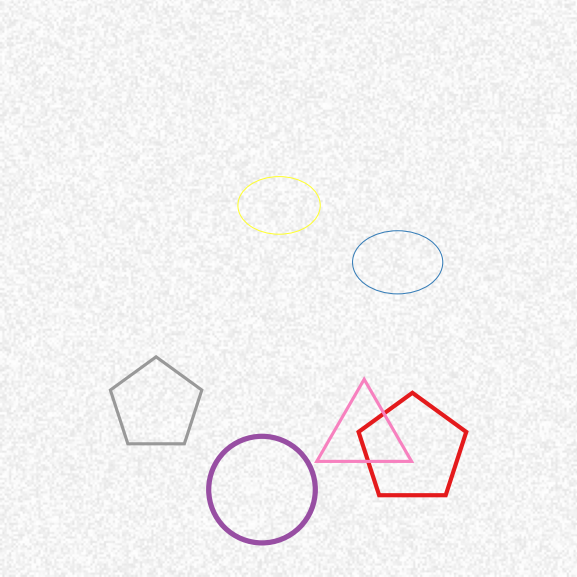[{"shape": "pentagon", "thickness": 2, "radius": 0.49, "center": [0.714, 0.221]}, {"shape": "oval", "thickness": 0.5, "radius": 0.39, "center": [0.689, 0.545]}, {"shape": "circle", "thickness": 2.5, "radius": 0.46, "center": [0.454, 0.151]}, {"shape": "oval", "thickness": 0.5, "radius": 0.36, "center": [0.483, 0.643]}, {"shape": "triangle", "thickness": 1.5, "radius": 0.47, "center": [0.631, 0.248]}, {"shape": "pentagon", "thickness": 1.5, "radius": 0.42, "center": [0.27, 0.298]}]